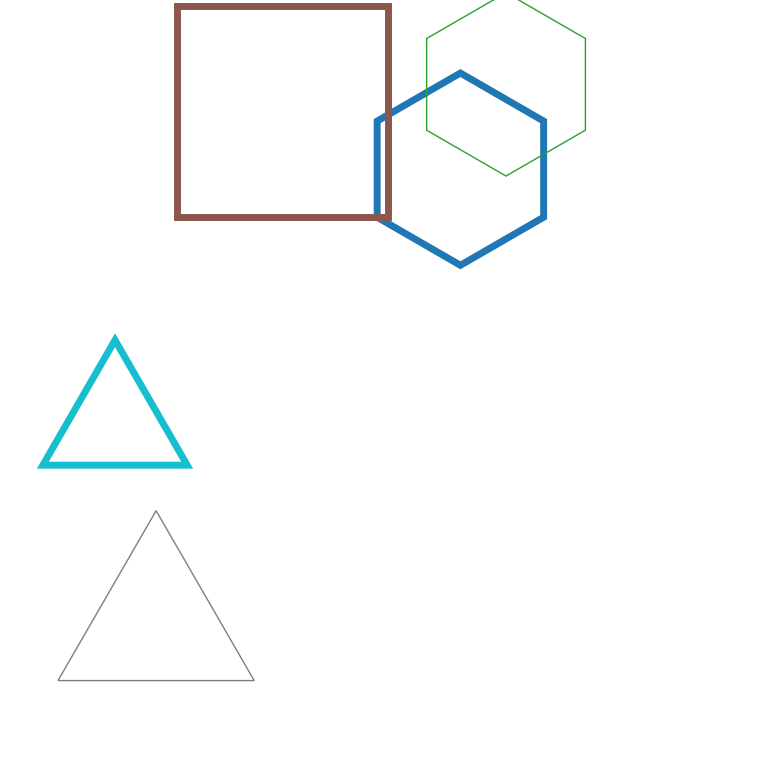[{"shape": "hexagon", "thickness": 2.5, "radius": 0.62, "center": [0.598, 0.78]}, {"shape": "hexagon", "thickness": 0.5, "radius": 0.6, "center": [0.657, 0.89]}, {"shape": "square", "thickness": 2.5, "radius": 0.69, "center": [0.367, 0.855]}, {"shape": "triangle", "thickness": 0.5, "radius": 0.74, "center": [0.203, 0.19]}, {"shape": "triangle", "thickness": 2.5, "radius": 0.54, "center": [0.149, 0.45]}]